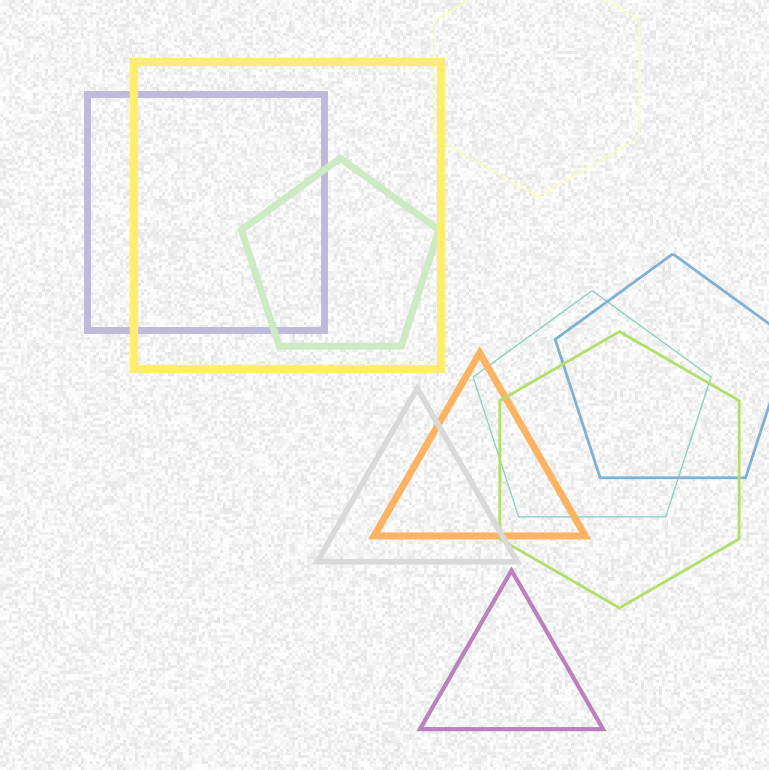[{"shape": "pentagon", "thickness": 0.5, "radius": 0.81, "center": [0.769, 0.46]}, {"shape": "hexagon", "thickness": 0.5, "radius": 0.77, "center": [0.698, 0.898]}, {"shape": "square", "thickness": 2.5, "radius": 0.77, "center": [0.267, 0.725]}, {"shape": "pentagon", "thickness": 1, "radius": 0.8, "center": [0.874, 0.51]}, {"shape": "triangle", "thickness": 2.5, "radius": 0.79, "center": [0.623, 0.383]}, {"shape": "hexagon", "thickness": 1, "radius": 0.9, "center": [0.805, 0.39]}, {"shape": "triangle", "thickness": 2, "radius": 0.75, "center": [0.542, 0.346]}, {"shape": "triangle", "thickness": 1.5, "radius": 0.69, "center": [0.664, 0.122]}, {"shape": "pentagon", "thickness": 2.5, "radius": 0.67, "center": [0.442, 0.66]}, {"shape": "square", "thickness": 3, "radius": 1.0, "center": [0.374, 0.72]}]